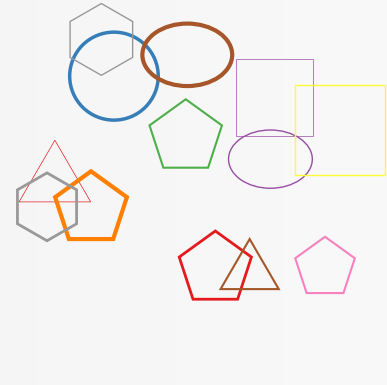[{"shape": "pentagon", "thickness": 2, "radius": 0.49, "center": [0.556, 0.302]}, {"shape": "triangle", "thickness": 0.5, "radius": 0.53, "center": [0.142, 0.529]}, {"shape": "circle", "thickness": 2.5, "radius": 0.57, "center": [0.294, 0.802]}, {"shape": "pentagon", "thickness": 1.5, "radius": 0.49, "center": [0.479, 0.644]}, {"shape": "oval", "thickness": 1, "radius": 0.54, "center": [0.698, 0.587]}, {"shape": "square", "thickness": 0.5, "radius": 0.5, "center": [0.709, 0.747]}, {"shape": "pentagon", "thickness": 3, "radius": 0.49, "center": [0.235, 0.458]}, {"shape": "square", "thickness": 1, "radius": 0.59, "center": [0.877, 0.663]}, {"shape": "oval", "thickness": 3, "radius": 0.58, "center": [0.483, 0.858]}, {"shape": "triangle", "thickness": 1.5, "radius": 0.43, "center": [0.644, 0.292]}, {"shape": "pentagon", "thickness": 1.5, "radius": 0.4, "center": [0.839, 0.304]}, {"shape": "hexagon", "thickness": 2, "radius": 0.44, "center": [0.121, 0.463]}, {"shape": "hexagon", "thickness": 1, "radius": 0.47, "center": [0.262, 0.898]}]